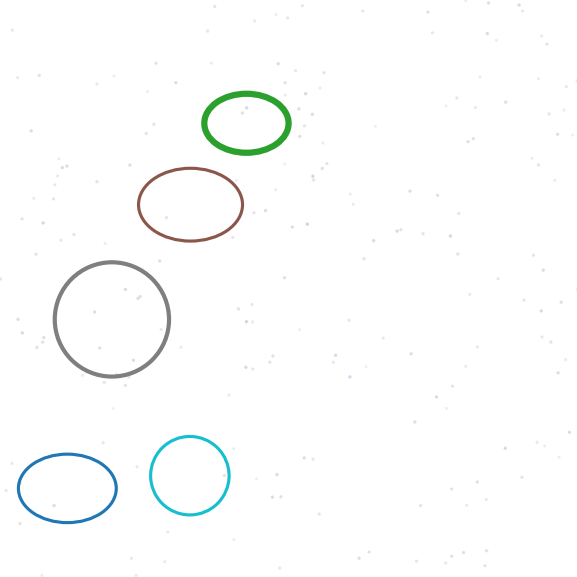[{"shape": "oval", "thickness": 1.5, "radius": 0.42, "center": [0.117, 0.153]}, {"shape": "oval", "thickness": 3, "radius": 0.36, "center": [0.427, 0.786]}, {"shape": "oval", "thickness": 1.5, "radius": 0.45, "center": [0.33, 0.645]}, {"shape": "circle", "thickness": 2, "radius": 0.49, "center": [0.194, 0.446]}, {"shape": "circle", "thickness": 1.5, "radius": 0.34, "center": [0.329, 0.175]}]